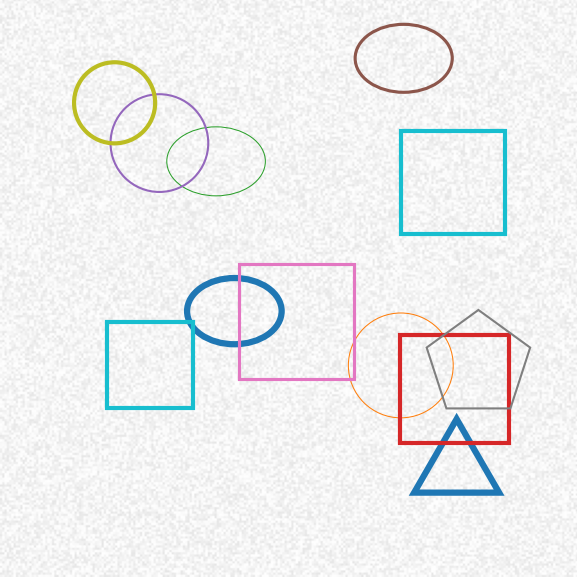[{"shape": "triangle", "thickness": 3, "radius": 0.42, "center": [0.791, 0.189]}, {"shape": "oval", "thickness": 3, "radius": 0.41, "center": [0.406, 0.46]}, {"shape": "circle", "thickness": 0.5, "radius": 0.45, "center": [0.694, 0.366]}, {"shape": "oval", "thickness": 0.5, "radius": 0.43, "center": [0.374, 0.72]}, {"shape": "square", "thickness": 2, "radius": 0.47, "center": [0.786, 0.325]}, {"shape": "circle", "thickness": 1, "radius": 0.42, "center": [0.276, 0.751]}, {"shape": "oval", "thickness": 1.5, "radius": 0.42, "center": [0.699, 0.898]}, {"shape": "square", "thickness": 1.5, "radius": 0.5, "center": [0.514, 0.442]}, {"shape": "pentagon", "thickness": 1, "radius": 0.47, "center": [0.828, 0.368]}, {"shape": "circle", "thickness": 2, "radius": 0.35, "center": [0.198, 0.821]}, {"shape": "square", "thickness": 2, "radius": 0.37, "center": [0.26, 0.367]}, {"shape": "square", "thickness": 2, "radius": 0.45, "center": [0.784, 0.683]}]